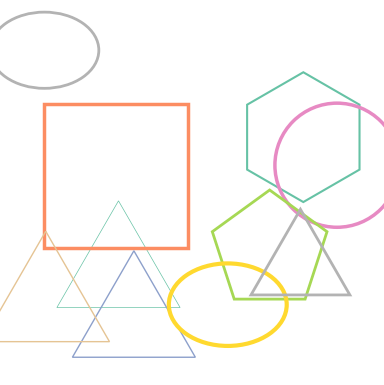[{"shape": "triangle", "thickness": 0.5, "radius": 0.92, "center": [0.308, 0.294]}, {"shape": "hexagon", "thickness": 1.5, "radius": 0.84, "center": [0.788, 0.644]}, {"shape": "square", "thickness": 2.5, "radius": 0.94, "center": [0.302, 0.543]}, {"shape": "triangle", "thickness": 1, "radius": 0.92, "center": [0.348, 0.164]}, {"shape": "circle", "thickness": 2.5, "radius": 0.81, "center": [0.875, 0.571]}, {"shape": "pentagon", "thickness": 2, "radius": 0.78, "center": [0.7, 0.35]}, {"shape": "oval", "thickness": 3, "radius": 0.77, "center": [0.592, 0.209]}, {"shape": "triangle", "thickness": 1, "radius": 0.96, "center": [0.119, 0.208]}, {"shape": "oval", "thickness": 2, "radius": 0.71, "center": [0.115, 0.87]}, {"shape": "triangle", "thickness": 2, "radius": 0.74, "center": [0.78, 0.308]}]